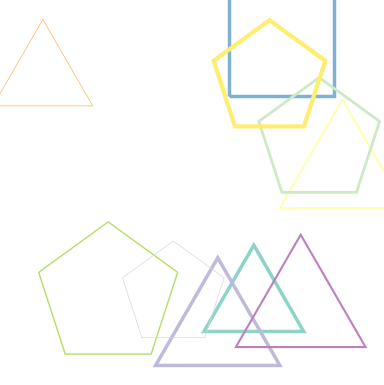[{"shape": "triangle", "thickness": 2.5, "radius": 0.75, "center": [0.659, 0.214]}, {"shape": "triangle", "thickness": 1.5, "radius": 0.94, "center": [0.889, 0.553]}, {"shape": "triangle", "thickness": 2.5, "radius": 0.93, "center": [0.566, 0.144]}, {"shape": "square", "thickness": 2.5, "radius": 0.68, "center": [0.732, 0.887]}, {"shape": "triangle", "thickness": 0.5, "radius": 0.75, "center": [0.111, 0.8]}, {"shape": "pentagon", "thickness": 1, "radius": 0.95, "center": [0.281, 0.234]}, {"shape": "pentagon", "thickness": 0.5, "radius": 0.69, "center": [0.45, 0.235]}, {"shape": "triangle", "thickness": 1.5, "radius": 0.97, "center": [0.781, 0.196]}, {"shape": "pentagon", "thickness": 2, "radius": 0.82, "center": [0.829, 0.634]}, {"shape": "pentagon", "thickness": 3, "radius": 0.76, "center": [0.7, 0.795]}]